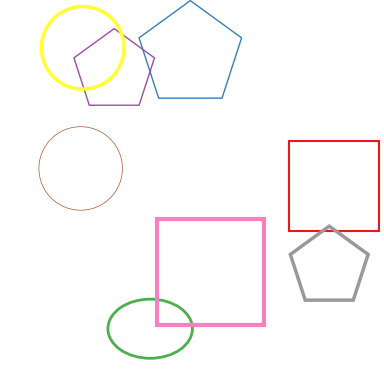[{"shape": "square", "thickness": 1.5, "radius": 0.58, "center": [0.867, 0.516]}, {"shape": "pentagon", "thickness": 1, "radius": 0.7, "center": [0.494, 0.858]}, {"shape": "oval", "thickness": 2, "radius": 0.55, "center": [0.39, 0.146]}, {"shape": "pentagon", "thickness": 1, "radius": 0.55, "center": [0.297, 0.816]}, {"shape": "circle", "thickness": 2.5, "radius": 0.54, "center": [0.215, 0.876]}, {"shape": "circle", "thickness": 0.5, "radius": 0.54, "center": [0.21, 0.562]}, {"shape": "square", "thickness": 3, "radius": 0.69, "center": [0.546, 0.293]}, {"shape": "pentagon", "thickness": 2.5, "radius": 0.53, "center": [0.855, 0.306]}]